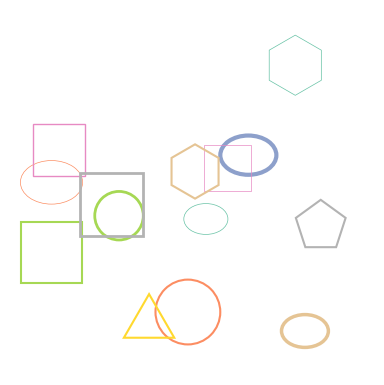[{"shape": "hexagon", "thickness": 0.5, "radius": 0.39, "center": [0.767, 0.831]}, {"shape": "oval", "thickness": 0.5, "radius": 0.29, "center": [0.535, 0.431]}, {"shape": "oval", "thickness": 0.5, "radius": 0.4, "center": [0.134, 0.526]}, {"shape": "circle", "thickness": 1.5, "radius": 0.42, "center": [0.488, 0.19]}, {"shape": "oval", "thickness": 3, "radius": 0.36, "center": [0.645, 0.597]}, {"shape": "square", "thickness": 0.5, "radius": 0.3, "center": [0.591, 0.564]}, {"shape": "square", "thickness": 1, "radius": 0.34, "center": [0.153, 0.609]}, {"shape": "circle", "thickness": 2, "radius": 0.32, "center": [0.309, 0.44]}, {"shape": "square", "thickness": 1.5, "radius": 0.4, "center": [0.134, 0.345]}, {"shape": "triangle", "thickness": 1.5, "radius": 0.38, "center": [0.387, 0.161]}, {"shape": "oval", "thickness": 2.5, "radius": 0.3, "center": [0.792, 0.14]}, {"shape": "hexagon", "thickness": 1.5, "radius": 0.35, "center": [0.507, 0.555]}, {"shape": "square", "thickness": 2, "radius": 0.41, "center": [0.29, 0.469]}, {"shape": "pentagon", "thickness": 1.5, "radius": 0.34, "center": [0.833, 0.413]}]